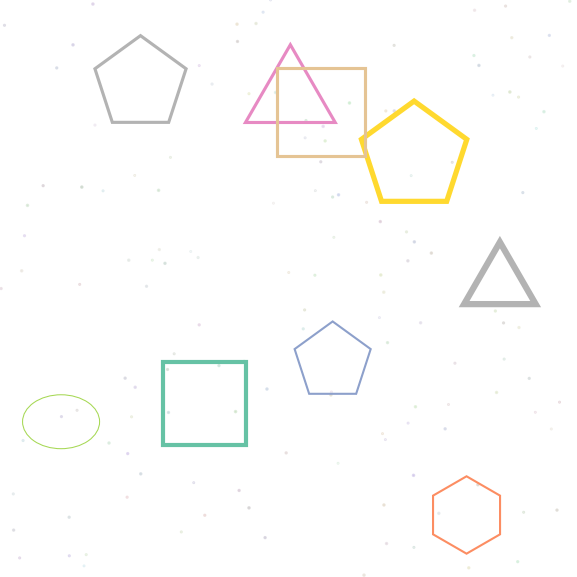[{"shape": "square", "thickness": 2, "radius": 0.36, "center": [0.355, 0.301]}, {"shape": "hexagon", "thickness": 1, "radius": 0.33, "center": [0.808, 0.107]}, {"shape": "pentagon", "thickness": 1, "radius": 0.35, "center": [0.576, 0.373]}, {"shape": "triangle", "thickness": 1.5, "radius": 0.45, "center": [0.503, 0.832]}, {"shape": "oval", "thickness": 0.5, "radius": 0.33, "center": [0.106, 0.269]}, {"shape": "pentagon", "thickness": 2.5, "radius": 0.48, "center": [0.717, 0.728]}, {"shape": "square", "thickness": 1.5, "radius": 0.38, "center": [0.556, 0.805]}, {"shape": "pentagon", "thickness": 1.5, "radius": 0.41, "center": [0.243, 0.854]}, {"shape": "triangle", "thickness": 3, "radius": 0.36, "center": [0.866, 0.508]}]